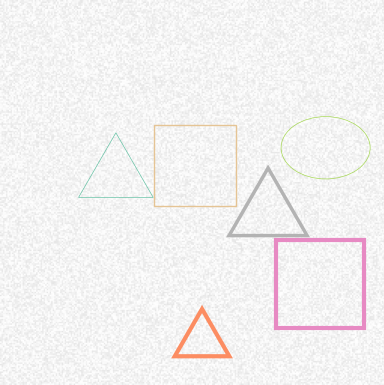[{"shape": "triangle", "thickness": 0.5, "radius": 0.56, "center": [0.301, 0.543]}, {"shape": "triangle", "thickness": 3, "radius": 0.41, "center": [0.525, 0.116]}, {"shape": "square", "thickness": 3, "radius": 0.57, "center": [0.832, 0.263]}, {"shape": "oval", "thickness": 0.5, "radius": 0.58, "center": [0.846, 0.616]}, {"shape": "square", "thickness": 1, "radius": 0.53, "center": [0.507, 0.57]}, {"shape": "triangle", "thickness": 2.5, "radius": 0.58, "center": [0.696, 0.447]}]